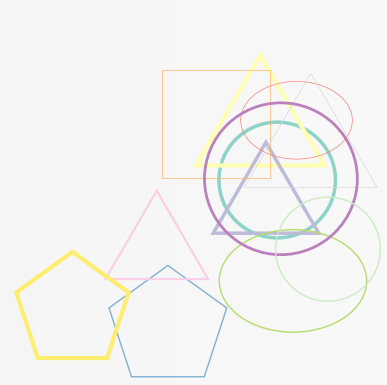[{"shape": "circle", "thickness": 2.5, "radius": 0.75, "center": [0.715, 0.532]}, {"shape": "triangle", "thickness": 3, "radius": 0.96, "center": [0.671, 0.666]}, {"shape": "triangle", "thickness": 2.5, "radius": 0.79, "center": [0.686, 0.473]}, {"shape": "oval", "thickness": 0.5, "radius": 0.72, "center": [0.765, 0.688]}, {"shape": "pentagon", "thickness": 1, "radius": 0.8, "center": [0.433, 0.151]}, {"shape": "square", "thickness": 0.5, "radius": 0.7, "center": [0.558, 0.678]}, {"shape": "oval", "thickness": 1, "radius": 0.95, "center": [0.756, 0.27]}, {"shape": "triangle", "thickness": 1.5, "radius": 0.76, "center": [0.404, 0.352]}, {"shape": "triangle", "thickness": 0.5, "radius": 0.99, "center": [0.802, 0.612]}, {"shape": "circle", "thickness": 2, "radius": 0.99, "center": [0.725, 0.536]}, {"shape": "circle", "thickness": 1, "radius": 0.68, "center": [0.846, 0.353]}, {"shape": "pentagon", "thickness": 3, "radius": 0.76, "center": [0.187, 0.193]}]